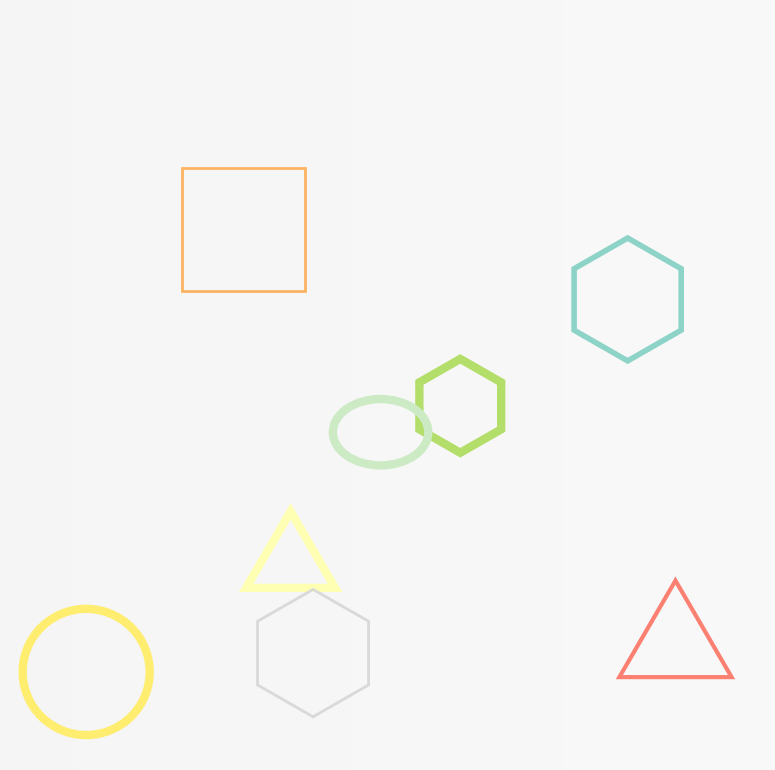[{"shape": "hexagon", "thickness": 2, "radius": 0.4, "center": [0.81, 0.611]}, {"shape": "triangle", "thickness": 3, "radius": 0.33, "center": [0.375, 0.27]}, {"shape": "triangle", "thickness": 1.5, "radius": 0.42, "center": [0.872, 0.162]}, {"shape": "square", "thickness": 1, "radius": 0.4, "center": [0.314, 0.702]}, {"shape": "hexagon", "thickness": 3, "radius": 0.3, "center": [0.594, 0.473]}, {"shape": "hexagon", "thickness": 1, "radius": 0.41, "center": [0.404, 0.152]}, {"shape": "oval", "thickness": 3, "radius": 0.31, "center": [0.491, 0.439]}, {"shape": "circle", "thickness": 3, "radius": 0.41, "center": [0.111, 0.127]}]